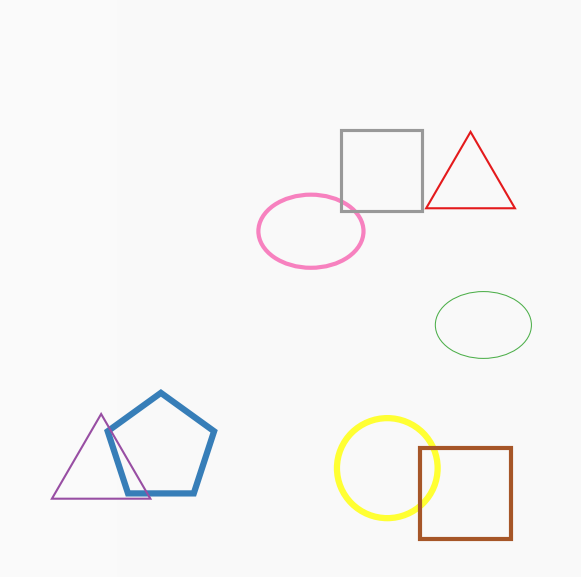[{"shape": "triangle", "thickness": 1, "radius": 0.44, "center": [0.81, 0.683]}, {"shape": "pentagon", "thickness": 3, "radius": 0.48, "center": [0.277, 0.223]}, {"shape": "oval", "thickness": 0.5, "radius": 0.41, "center": [0.832, 0.436]}, {"shape": "triangle", "thickness": 1, "radius": 0.49, "center": [0.174, 0.184]}, {"shape": "circle", "thickness": 3, "radius": 0.43, "center": [0.666, 0.189]}, {"shape": "square", "thickness": 2, "radius": 0.4, "center": [0.801, 0.145]}, {"shape": "oval", "thickness": 2, "radius": 0.45, "center": [0.535, 0.599]}, {"shape": "square", "thickness": 1.5, "radius": 0.35, "center": [0.657, 0.704]}]